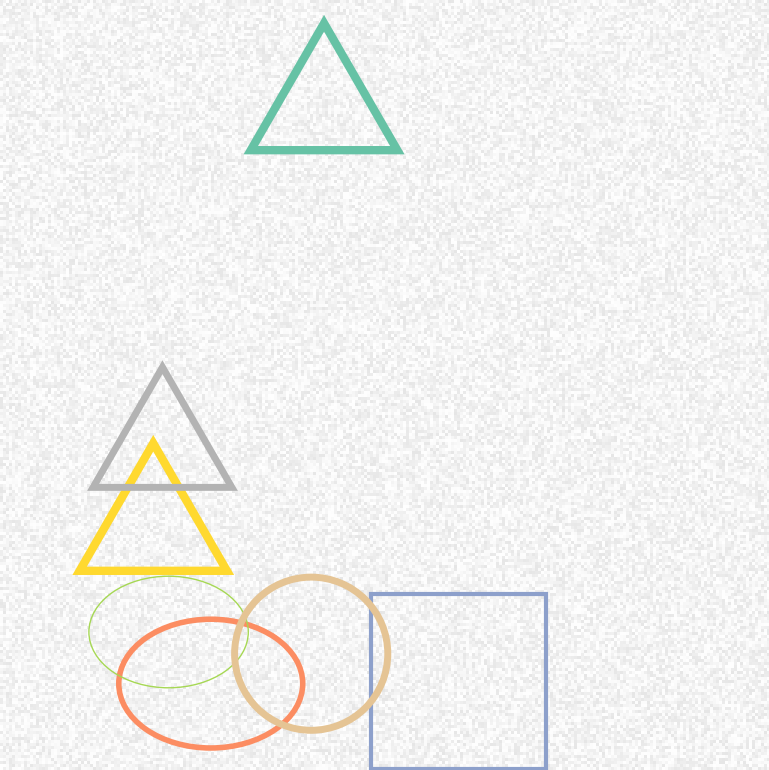[{"shape": "triangle", "thickness": 3, "radius": 0.55, "center": [0.421, 0.86]}, {"shape": "oval", "thickness": 2, "radius": 0.6, "center": [0.274, 0.112]}, {"shape": "square", "thickness": 1.5, "radius": 0.57, "center": [0.595, 0.115]}, {"shape": "oval", "thickness": 0.5, "radius": 0.52, "center": [0.219, 0.179]}, {"shape": "triangle", "thickness": 3, "radius": 0.55, "center": [0.199, 0.314]}, {"shape": "circle", "thickness": 2.5, "radius": 0.5, "center": [0.404, 0.151]}, {"shape": "triangle", "thickness": 2.5, "radius": 0.52, "center": [0.211, 0.419]}]